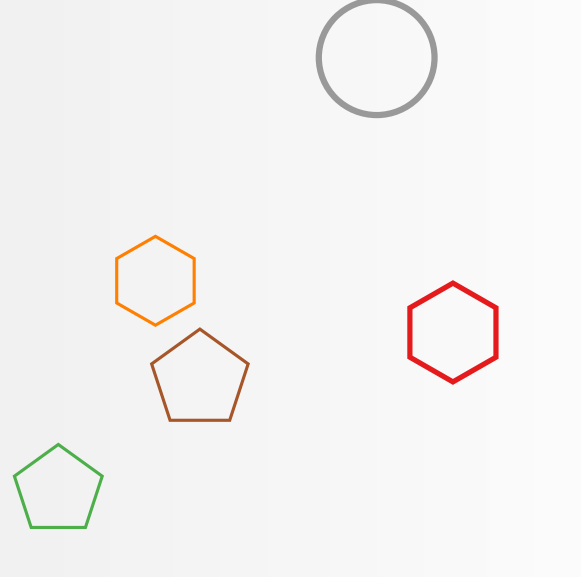[{"shape": "hexagon", "thickness": 2.5, "radius": 0.43, "center": [0.779, 0.423]}, {"shape": "pentagon", "thickness": 1.5, "radius": 0.4, "center": [0.1, 0.15]}, {"shape": "hexagon", "thickness": 1.5, "radius": 0.38, "center": [0.267, 0.513]}, {"shape": "pentagon", "thickness": 1.5, "radius": 0.44, "center": [0.344, 0.342]}, {"shape": "circle", "thickness": 3, "radius": 0.5, "center": [0.648, 0.899]}]